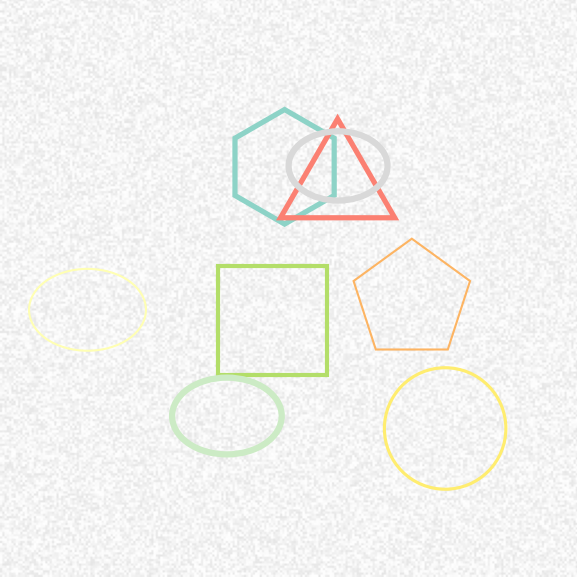[{"shape": "hexagon", "thickness": 2.5, "radius": 0.5, "center": [0.493, 0.71]}, {"shape": "oval", "thickness": 1, "radius": 0.51, "center": [0.152, 0.463]}, {"shape": "triangle", "thickness": 2.5, "radius": 0.57, "center": [0.585, 0.679]}, {"shape": "pentagon", "thickness": 1, "radius": 0.53, "center": [0.713, 0.48]}, {"shape": "square", "thickness": 2, "radius": 0.47, "center": [0.472, 0.443]}, {"shape": "oval", "thickness": 3, "radius": 0.43, "center": [0.585, 0.712]}, {"shape": "oval", "thickness": 3, "radius": 0.47, "center": [0.393, 0.279]}, {"shape": "circle", "thickness": 1.5, "radius": 0.53, "center": [0.771, 0.257]}]